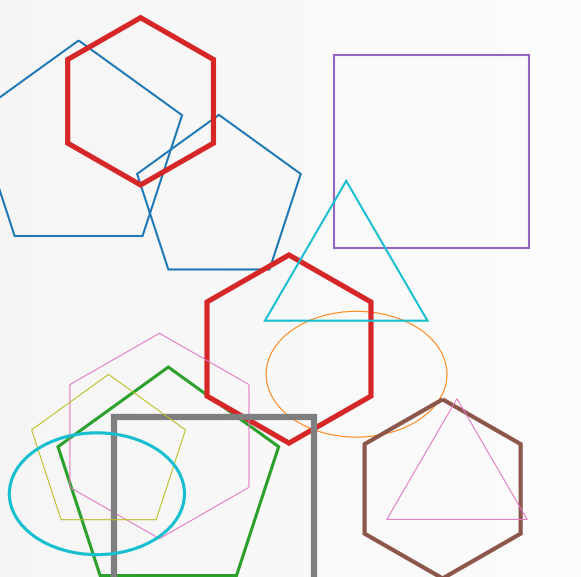[{"shape": "pentagon", "thickness": 1, "radius": 0.94, "center": [0.135, 0.742]}, {"shape": "pentagon", "thickness": 1, "radius": 0.74, "center": [0.377, 0.652]}, {"shape": "oval", "thickness": 0.5, "radius": 0.78, "center": [0.613, 0.351]}, {"shape": "pentagon", "thickness": 1.5, "radius": 1.0, "center": [0.29, 0.164]}, {"shape": "hexagon", "thickness": 2.5, "radius": 0.72, "center": [0.242, 0.824]}, {"shape": "hexagon", "thickness": 2.5, "radius": 0.81, "center": [0.497, 0.395]}, {"shape": "square", "thickness": 1, "radius": 0.84, "center": [0.742, 0.737]}, {"shape": "hexagon", "thickness": 2, "radius": 0.78, "center": [0.762, 0.153]}, {"shape": "hexagon", "thickness": 0.5, "radius": 0.89, "center": [0.274, 0.244]}, {"shape": "triangle", "thickness": 0.5, "radius": 0.7, "center": [0.786, 0.169]}, {"shape": "square", "thickness": 3, "radius": 0.86, "center": [0.369, 0.104]}, {"shape": "pentagon", "thickness": 0.5, "radius": 0.7, "center": [0.187, 0.212]}, {"shape": "triangle", "thickness": 1, "radius": 0.81, "center": [0.596, 0.525]}, {"shape": "oval", "thickness": 1.5, "radius": 0.75, "center": [0.167, 0.144]}]